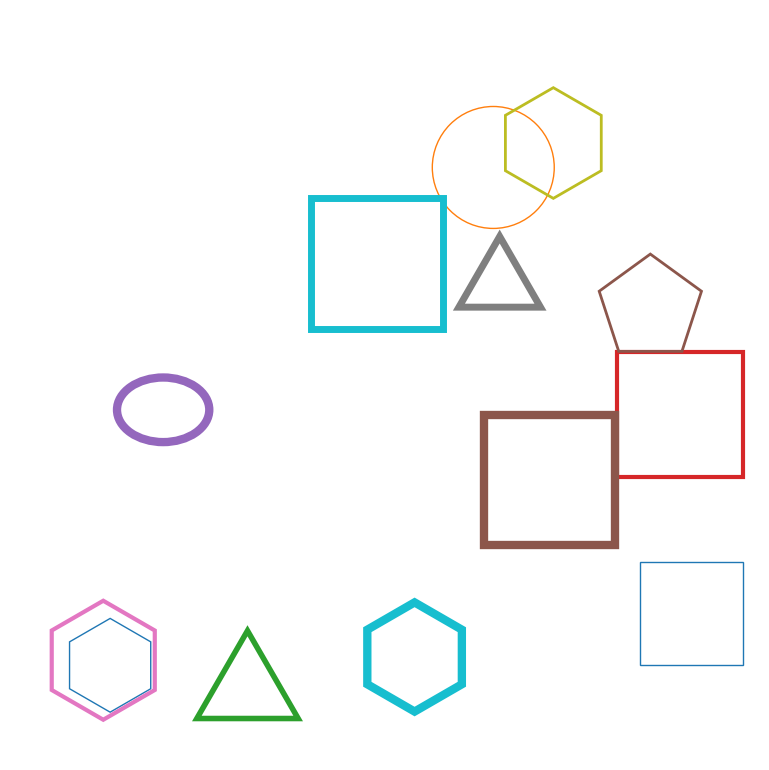[{"shape": "hexagon", "thickness": 0.5, "radius": 0.3, "center": [0.143, 0.136]}, {"shape": "square", "thickness": 0.5, "radius": 0.34, "center": [0.898, 0.203]}, {"shape": "circle", "thickness": 0.5, "radius": 0.4, "center": [0.641, 0.783]}, {"shape": "triangle", "thickness": 2, "radius": 0.38, "center": [0.321, 0.105]}, {"shape": "square", "thickness": 1.5, "radius": 0.41, "center": [0.883, 0.462]}, {"shape": "oval", "thickness": 3, "radius": 0.3, "center": [0.212, 0.468]}, {"shape": "pentagon", "thickness": 1, "radius": 0.35, "center": [0.845, 0.6]}, {"shape": "square", "thickness": 3, "radius": 0.42, "center": [0.713, 0.376]}, {"shape": "hexagon", "thickness": 1.5, "radius": 0.39, "center": [0.134, 0.143]}, {"shape": "triangle", "thickness": 2.5, "radius": 0.31, "center": [0.649, 0.632]}, {"shape": "hexagon", "thickness": 1, "radius": 0.36, "center": [0.719, 0.814]}, {"shape": "square", "thickness": 2.5, "radius": 0.43, "center": [0.49, 0.658]}, {"shape": "hexagon", "thickness": 3, "radius": 0.35, "center": [0.538, 0.147]}]